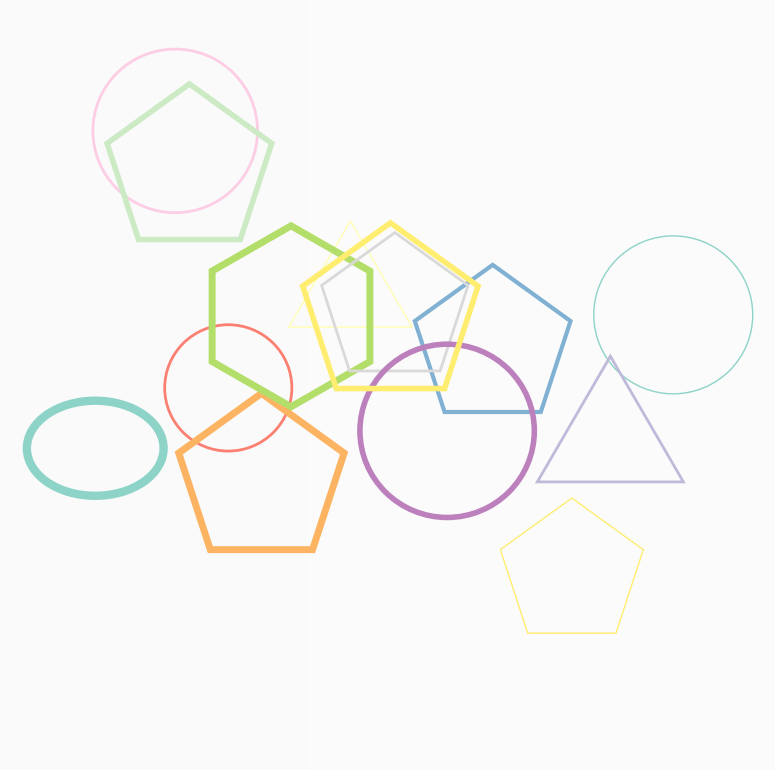[{"shape": "circle", "thickness": 0.5, "radius": 0.51, "center": [0.869, 0.591]}, {"shape": "oval", "thickness": 3, "radius": 0.44, "center": [0.123, 0.418]}, {"shape": "triangle", "thickness": 0.5, "radius": 0.46, "center": [0.452, 0.621]}, {"shape": "triangle", "thickness": 1, "radius": 0.54, "center": [0.788, 0.429]}, {"shape": "circle", "thickness": 1, "radius": 0.41, "center": [0.295, 0.496]}, {"shape": "pentagon", "thickness": 1.5, "radius": 0.53, "center": [0.636, 0.55]}, {"shape": "pentagon", "thickness": 2.5, "radius": 0.56, "center": [0.337, 0.377]}, {"shape": "hexagon", "thickness": 2.5, "radius": 0.59, "center": [0.375, 0.589]}, {"shape": "circle", "thickness": 1, "radius": 0.53, "center": [0.226, 0.83]}, {"shape": "pentagon", "thickness": 1, "radius": 0.5, "center": [0.509, 0.599]}, {"shape": "circle", "thickness": 2, "radius": 0.56, "center": [0.577, 0.44]}, {"shape": "pentagon", "thickness": 2, "radius": 0.56, "center": [0.244, 0.779]}, {"shape": "pentagon", "thickness": 0.5, "radius": 0.48, "center": [0.738, 0.256]}, {"shape": "pentagon", "thickness": 2, "radius": 0.59, "center": [0.504, 0.592]}]